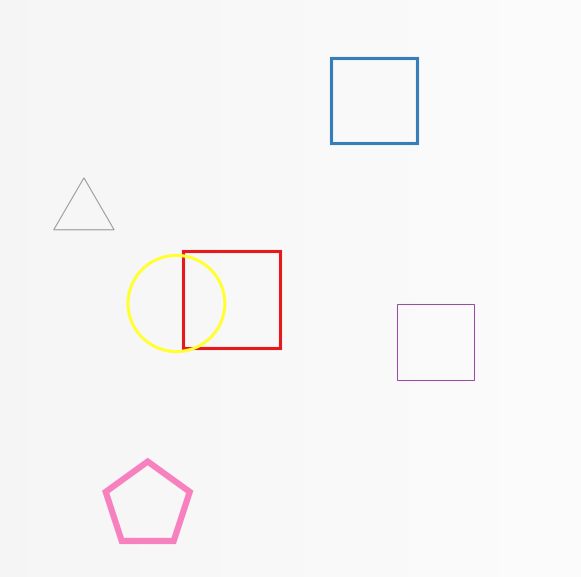[{"shape": "square", "thickness": 1.5, "radius": 0.42, "center": [0.399, 0.48]}, {"shape": "square", "thickness": 1.5, "radius": 0.37, "center": [0.644, 0.826]}, {"shape": "square", "thickness": 0.5, "radius": 0.33, "center": [0.749, 0.407]}, {"shape": "circle", "thickness": 1.5, "radius": 0.42, "center": [0.303, 0.474]}, {"shape": "pentagon", "thickness": 3, "radius": 0.38, "center": [0.254, 0.124]}, {"shape": "triangle", "thickness": 0.5, "radius": 0.3, "center": [0.144, 0.631]}]